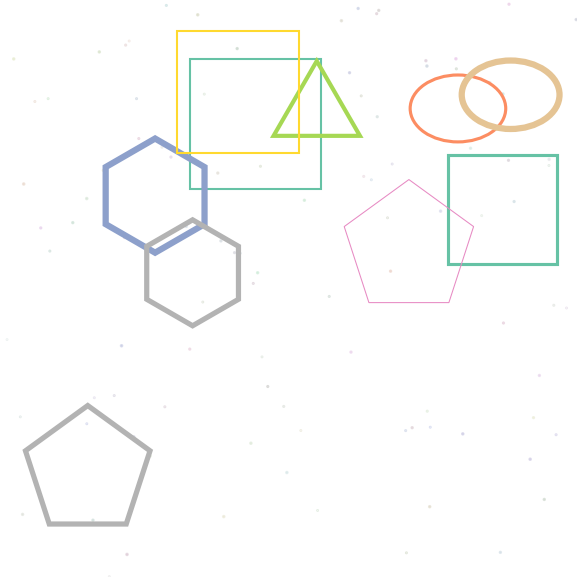[{"shape": "square", "thickness": 1.5, "radius": 0.47, "center": [0.87, 0.636]}, {"shape": "square", "thickness": 1, "radius": 0.57, "center": [0.442, 0.784]}, {"shape": "oval", "thickness": 1.5, "radius": 0.41, "center": [0.793, 0.811]}, {"shape": "hexagon", "thickness": 3, "radius": 0.49, "center": [0.269, 0.66]}, {"shape": "pentagon", "thickness": 0.5, "radius": 0.59, "center": [0.708, 0.57]}, {"shape": "triangle", "thickness": 2, "radius": 0.43, "center": [0.548, 0.807]}, {"shape": "square", "thickness": 1, "radius": 0.53, "center": [0.412, 0.84]}, {"shape": "oval", "thickness": 3, "radius": 0.42, "center": [0.884, 0.835]}, {"shape": "hexagon", "thickness": 2.5, "radius": 0.46, "center": [0.334, 0.527]}, {"shape": "pentagon", "thickness": 2.5, "radius": 0.57, "center": [0.152, 0.183]}]